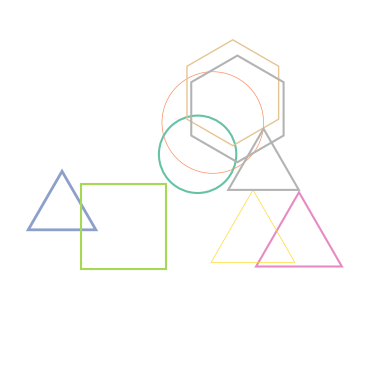[{"shape": "circle", "thickness": 1.5, "radius": 0.5, "center": [0.513, 0.599]}, {"shape": "circle", "thickness": 0.5, "radius": 0.66, "center": [0.553, 0.682]}, {"shape": "triangle", "thickness": 2, "radius": 0.51, "center": [0.161, 0.454]}, {"shape": "triangle", "thickness": 1.5, "radius": 0.64, "center": [0.777, 0.372]}, {"shape": "square", "thickness": 1.5, "radius": 0.55, "center": [0.321, 0.411]}, {"shape": "triangle", "thickness": 0.5, "radius": 0.63, "center": [0.657, 0.381]}, {"shape": "hexagon", "thickness": 1, "radius": 0.69, "center": [0.605, 0.759]}, {"shape": "hexagon", "thickness": 1.5, "radius": 0.69, "center": [0.617, 0.717]}, {"shape": "triangle", "thickness": 1.5, "radius": 0.53, "center": [0.684, 0.56]}]